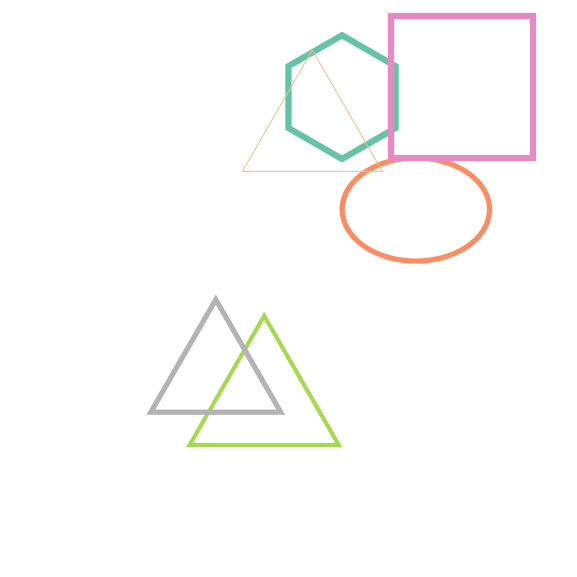[{"shape": "hexagon", "thickness": 3, "radius": 0.54, "center": [0.592, 0.831]}, {"shape": "oval", "thickness": 2.5, "radius": 0.64, "center": [0.72, 0.636]}, {"shape": "square", "thickness": 3, "radius": 0.62, "center": [0.8, 0.848]}, {"shape": "triangle", "thickness": 2, "radius": 0.75, "center": [0.457, 0.303]}, {"shape": "triangle", "thickness": 0.5, "radius": 0.7, "center": [0.541, 0.772]}, {"shape": "triangle", "thickness": 2.5, "radius": 0.65, "center": [0.374, 0.35]}]